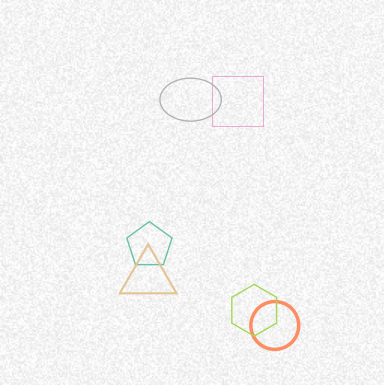[{"shape": "pentagon", "thickness": 1, "radius": 0.31, "center": [0.388, 0.363]}, {"shape": "circle", "thickness": 2.5, "radius": 0.31, "center": [0.714, 0.155]}, {"shape": "square", "thickness": 0.5, "radius": 0.33, "center": [0.617, 0.737]}, {"shape": "hexagon", "thickness": 1, "radius": 0.34, "center": [0.66, 0.194]}, {"shape": "triangle", "thickness": 1.5, "radius": 0.43, "center": [0.385, 0.281]}, {"shape": "oval", "thickness": 1, "radius": 0.4, "center": [0.495, 0.741]}]